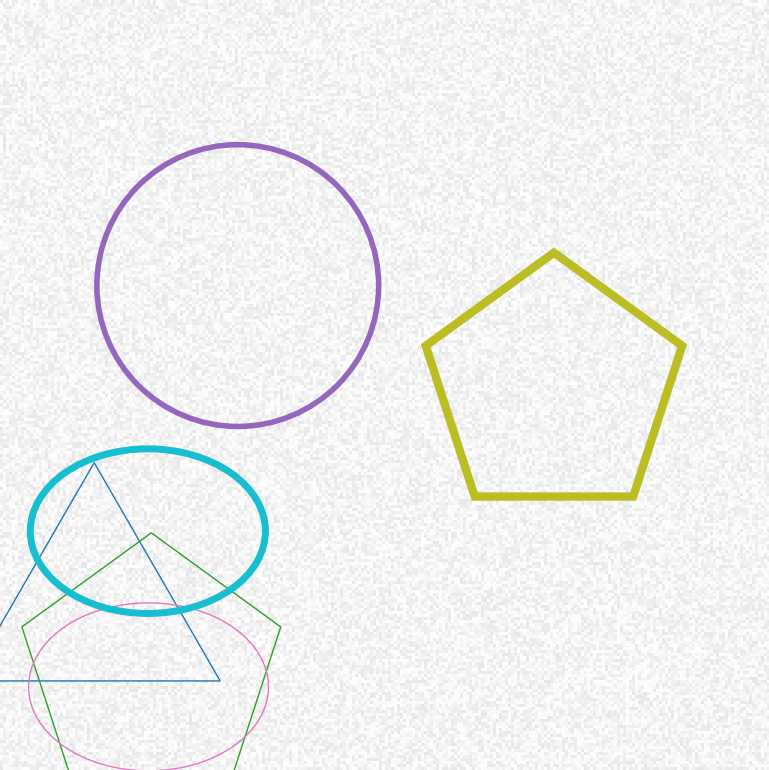[{"shape": "triangle", "thickness": 0.5, "radius": 0.94, "center": [0.122, 0.21]}, {"shape": "pentagon", "thickness": 0.5, "radius": 0.88, "center": [0.197, 0.131]}, {"shape": "circle", "thickness": 2, "radius": 0.91, "center": [0.309, 0.629]}, {"shape": "oval", "thickness": 0.5, "radius": 0.78, "center": [0.193, 0.108]}, {"shape": "pentagon", "thickness": 3, "radius": 0.88, "center": [0.719, 0.497]}, {"shape": "oval", "thickness": 2.5, "radius": 0.76, "center": [0.192, 0.31]}]